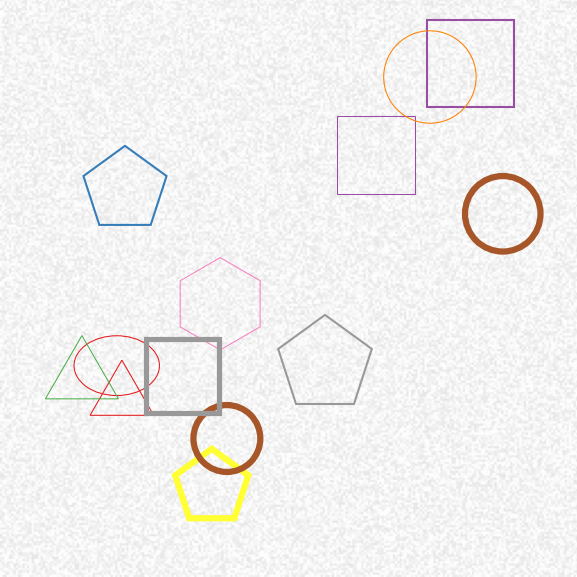[{"shape": "oval", "thickness": 0.5, "radius": 0.37, "center": [0.202, 0.366]}, {"shape": "triangle", "thickness": 0.5, "radius": 0.32, "center": [0.211, 0.312]}, {"shape": "pentagon", "thickness": 1, "radius": 0.38, "center": [0.216, 0.671]}, {"shape": "triangle", "thickness": 0.5, "radius": 0.37, "center": [0.142, 0.345]}, {"shape": "square", "thickness": 1, "radius": 0.38, "center": [0.815, 0.889]}, {"shape": "square", "thickness": 0.5, "radius": 0.34, "center": [0.651, 0.731]}, {"shape": "circle", "thickness": 0.5, "radius": 0.4, "center": [0.744, 0.866]}, {"shape": "pentagon", "thickness": 3, "radius": 0.33, "center": [0.367, 0.156]}, {"shape": "circle", "thickness": 3, "radius": 0.29, "center": [0.393, 0.24]}, {"shape": "circle", "thickness": 3, "radius": 0.33, "center": [0.871, 0.629]}, {"shape": "hexagon", "thickness": 0.5, "radius": 0.4, "center": [0.381, 0.473]}, {"shape": "pentagon", "thickness": 1, "radius": 0.43, "center": [0.563, 0.369]}, {"shape": "square", "thickness": 2.5, "radius": 0.32, "center": [0.316, 0.348]}]